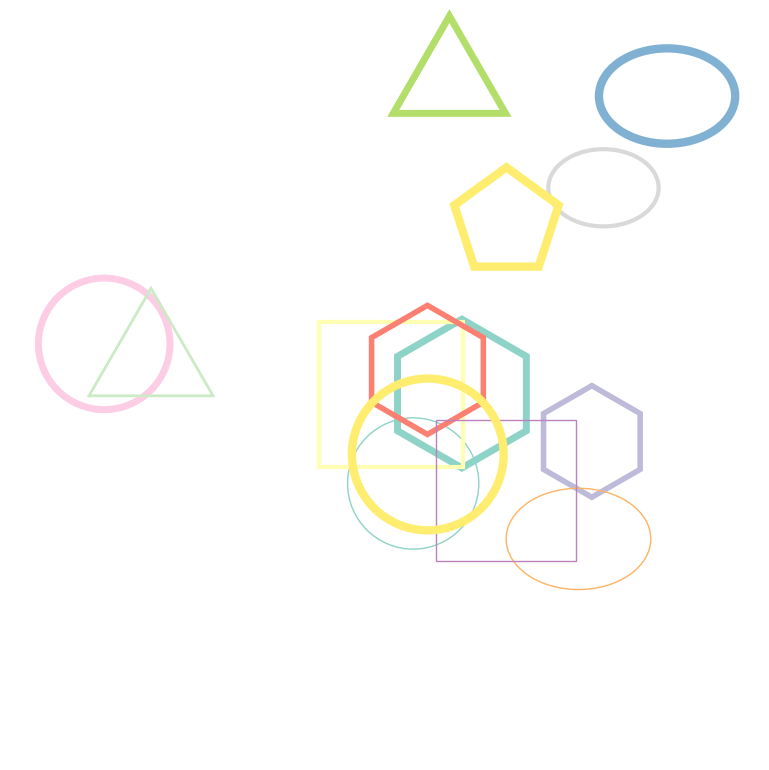[{"shape": "circle", "thickness": 0.5, "radius": 0.43, "center": [0.537, 0.372]}, {"shape": "hexagon", "thickness": 2.5, "radius": 0.48, "center": [0.6, 0.489]}, {"shape": "square", "thickness": 1.5, "radius": 0.47, "center": [0.508, 0.488]}, {"shape": "hexagon", "thickness": 2, "radius": 0.36, "center": [0.769, 0.427]}, {"shape": "hexagon", "thickness": 2, "radius": 0.42, "center": [0.555, 0.52]}, {"shape": "oval", "thickness": 3, "radius": 0.44, "center": [0.866, 0.875]}, {"shape": "oval", "thickness": 0.5, "radius": 0.47, "center": [0.751, 0.3]}, {"shape": "triangle", "thickness": 2.5, "radius": 0.42, "center": [0.584, 0.895]}, {"shape": "circle", "thickness": 2.5, "radius": 0.43, "center": [0.135, 0.553]}, {"shape": "oval", "thickness": 1.5, "radius": 0.36, "center": [0.784, 0.756]}, {"shape": "square", "thickness": 0.5, "radius": 0.46, "center": [0.657, 0.363]}, {"shape": "triangle", "thickness": 1, "radius": 0.47, "center": [0.196, 0.532]}, {"shape": "circle", "thickness": 3, "radius": 0.49, "center": [0.556, 0.41]}, {"shape": "pentagon", "thickness": 3, "radius": 0.36, "center": [0.658, 0.711]}]